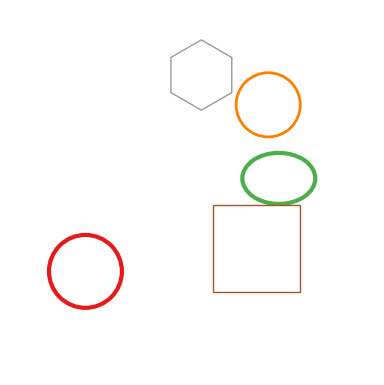[{"shape": "circle", "thickness": 3, "radius": 0.47, "center": [0.222, 0.295]}, {"shape": "oval", "thickness": 3, "radius": 0.47, "center": [0.724, 0.537]}, {"shape": "circle", "thickness": 2, "radius": 0.42, "center": [0.697, 0.728]}, {"shape": "square", "thickness": 1, "radius": 0.56, "center": [0.667, 0.354]}, {"shape": "hexagon", "thickness": 1, "radius": 0.46, "center": [0.523, 0.805]}]